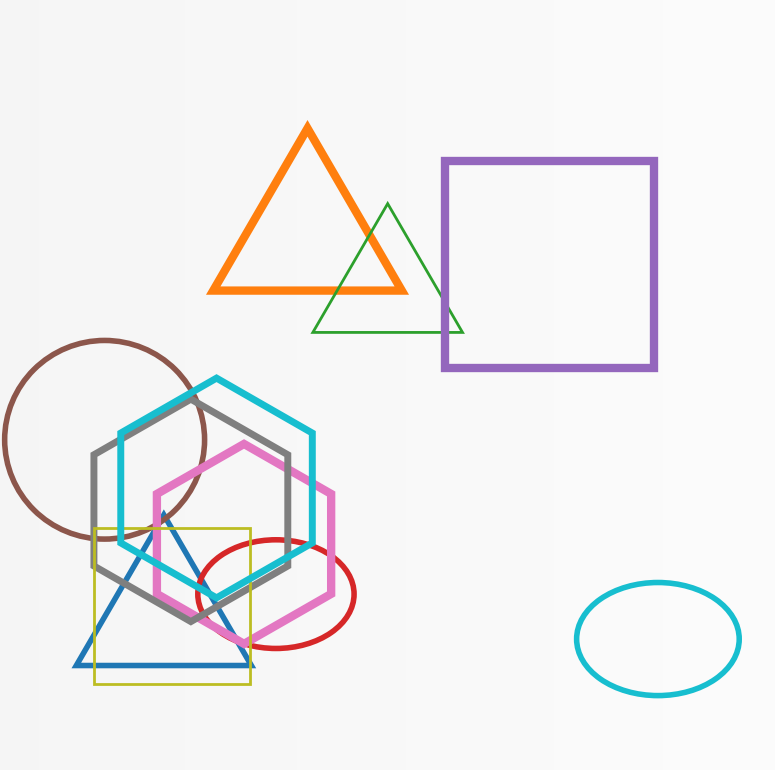[{"shape": "triangle", "thickness": 2, "radius": 0.65, "center": [0.211, 0.201]}, {"shape": "triangle", "thickness": 3, "radius": 0.7, "center": [0.397, 0.693]}, {"shape": "triangle", "thickness": 1, "radius": 0.56, "center": [0.5, 0.624]}, {"shape": "oval", "thickness": 2, "radius": 0.5, "center": [0.356, 0.228]}, {"shape": "square", "thickness": 3, "radius": 0.67, "center": [0.709, 0.657]}, {"shape": "circle", "thickness": 2, "radius": 0.64, "center": [0.135, 0.429]}, {"shape": "hexagon", "thickness": 3, "radius": 0.65, "center": [0.315, 0.294]}, {"shape": "hexagon", "thickness": 2.5, "radius": 0.72, "center": [0.246, 0.337]}, {"shape": "square", "thickness": 1, "radius": 0.5, "center": [0.222, 0.213]}, {"shape": "oval", "thickness": 2, "radius": 0.52, "center": [0.849, 0.17]}, {"shape": "hexagon", "thickness": 2.5, "radius": 0.71, "center": [0.279, 0.366]}]